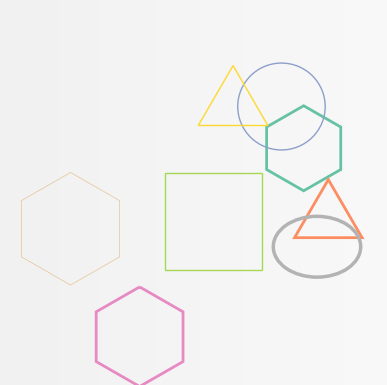[{"shape": "hexagon", "thickness": 2, "radius": 0.55, "center": [0.784, 0.615]}, {"shape": "triangle", "thickness": 2, "radius": 0.5, "center": [0.847, 0.433]}, {"shape": "circle", "thickness": 1, "radius": 0.56, "center": [0.726, 0.723]}, {"shape": "hexagon", "thickness": 2, "radius": 0.65, "center": [0.36, 0.125]}, {"shape": "square", "thickness": 1, "radius": 0.63, "center": [0.55, 0.424]}, {"shape": "triangle", "thickness": 1, "radius": 0.52, "center": [0.601, 0.726]}, {"shape": "hexagon", "thickness": 0.5, "radius": 0.73, "center": [0.182, 0.406]}, {"shape": "oval", "thickness": 2.5, "radius": 0.56, "center": [0.818, 0.359]}]